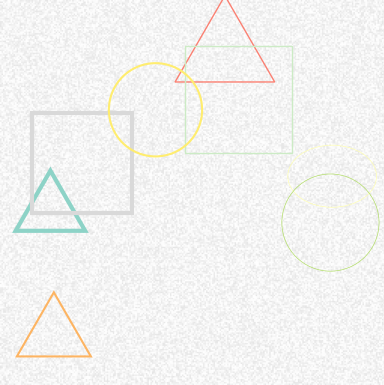[{"shape": "triangle", "thickness": 3, "radius": 0.52, "center": [0.131, 0.453]}, {"shape": "oval", "thickness": 0.5, "radius": 0.58, "center": [0.863, 0.542]}, {"shape": "triangle", "thickness": 1, "radius": 0.75, "center": [0.584, 0.862]}, {"shape": "triangle", "thickness": 1.5, "radius": 0.55, "center": [0.14, 0.13]}, {"shape": "circle", "thickness": 0.5, "radius": 0.63, "center": [0.858, 0.422]}, {"shape": "square", "thickness": 3, "radius": 0.65, "center": [0.214, 0.576]}, {"shape": "square", "thickness": 1, "radius": 0.7, "center": [0.62, 0.741]}, {"shape": "circle", "thickness": 1.5, "radius": 0.61, "center": [0.404, 0.715]}]